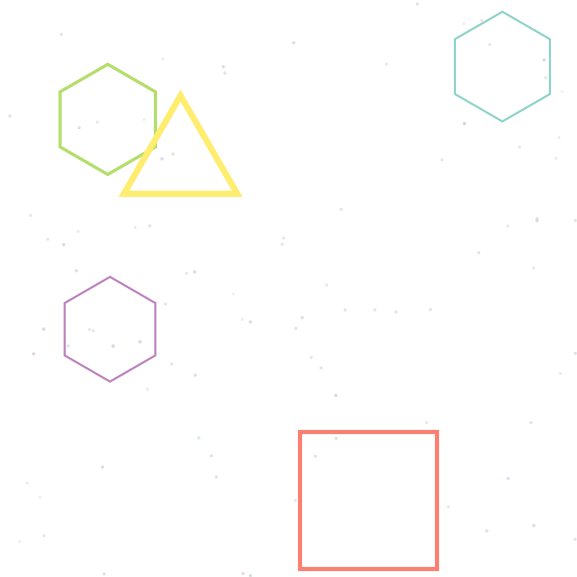[{"shape": "hexagon", "thickness": 1, "radius": 0.47, "center": [0.87, 0.884]}, {"shape": "square", "thickness": 2, "radius": 0.6, "center": [0.638, 0.133]}, {"shape": "hexagon", "thickness": 1.5, "radius": 0.48, "center": [0.187, 0.792]}, {"shape": "hexagon", "thickness": 1, "radius": 0.45, "center": [0.19, 0.429]}, {"shape": "triangle", "thickness": 3, "radius": 0.57, "center": [0.313, 0.72]}]